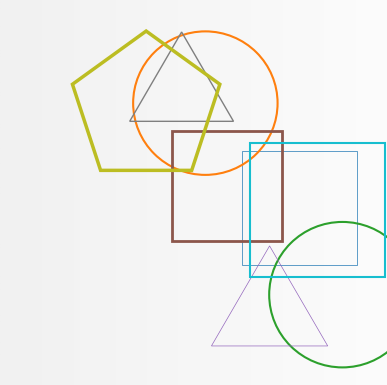[{"shape": "square", "thickness": 0.5, "radius": 0.74, "center": [0.773, 0.459]}, {"shape": "circle", "thickness": 1.5, "radius": 0.93, "center": [0.53, 0.732]}, {"shape": "circle", "thickness": 1.5, "radius": 0.94, "center": [0.884, 0.235]}, {"shape": "triangle", "thickness": 0.5, "radius": 0.87, "center": [0.696, 0.188]}, {"shape": "square", "thickness": 2, "radius": 0.71, "center": [0.586, 0.516]}, {"shape": "triangle", "thickness": 1, "radius": 0.77, "center": [0.469, 0.762]}, {"shape": "pentagon", "thickness": 2.5, "radius": 1.0, "center": [0.377, 0.719]}, {"shape": "square", "thickness": 1.5, "radius": 0.87, "center": [0.819, 0.455]}]